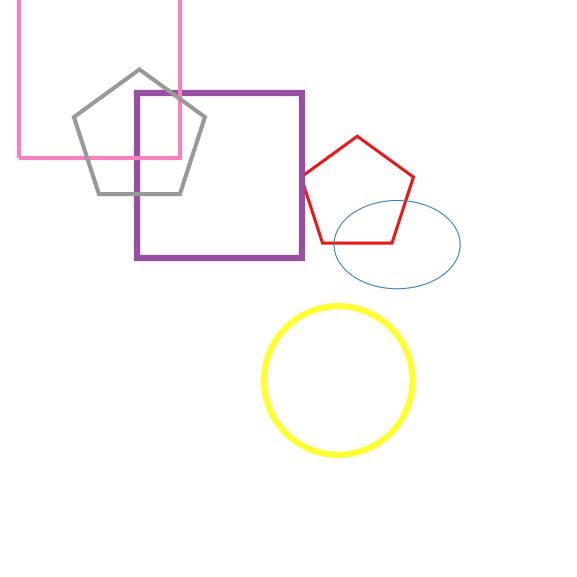[{"shape": "pentagon", "thickness": 1.5, "radius": 0.51, "center": [0.619, 0.661]}, {"shape": "oval", "thickness": 0.5, "radius": 0.55, "center": [0.688, 0.576]}, {"shape": "square", "thickness": 3, "radius": 0.72, "center": [0.38, 0.695]}, {"shape": "circle", "thickness": 3, "radius": 0.64, "center": [0.586, 0.34]}, {"shape": "square", "thickness": 2, "radius": 0.7, "center": [0.172, 0.865]}, {"shape": "pentagon", "thickness": 2, "radius": 0.6, "center": [0.241, 0.76]}]